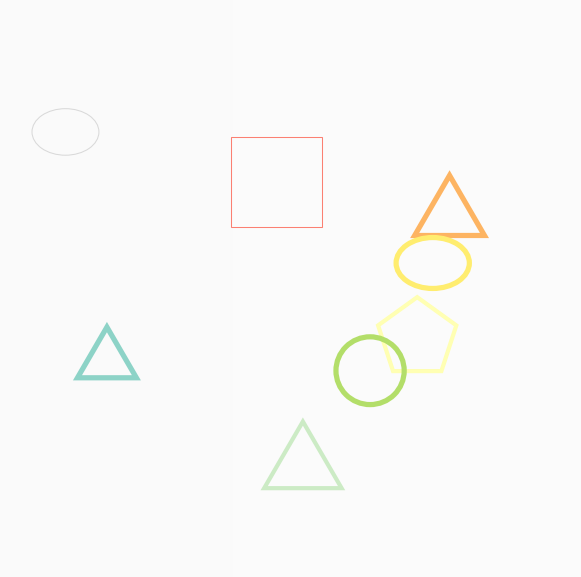[{"shape": "triangle", "thickness": 2.5, "radius": 0.29, "center": [0.184, 0.374]}, {"shape": "pentagon", "thickness": 2, "radius": 0.35, "center": [0.718, 0.414]}, {"shape": "square", "thickness": 0.5, "radius": 0.39, "center": [0.476, 0.684]}, {"shape": "triangle", "thickness": 2.5, "radius": 0.35, "center": [0.773, 0.626]}, {"shape": "circle", "thickness": 2.5, "radius": 0.29, "center": [0.637, 0.357]}, {"shape": "oval", "thickness": 0.5, "radius": 0.29, "center": [0.113, 0.771]}, {"shape": "triangle", "thickness": 2, "radius": 0.38, "center": [0.521, 0.192]}, {"shape": "oval", "thickness": 2.5, "radius": 0.32, "center": [0.744, 0.544]}]